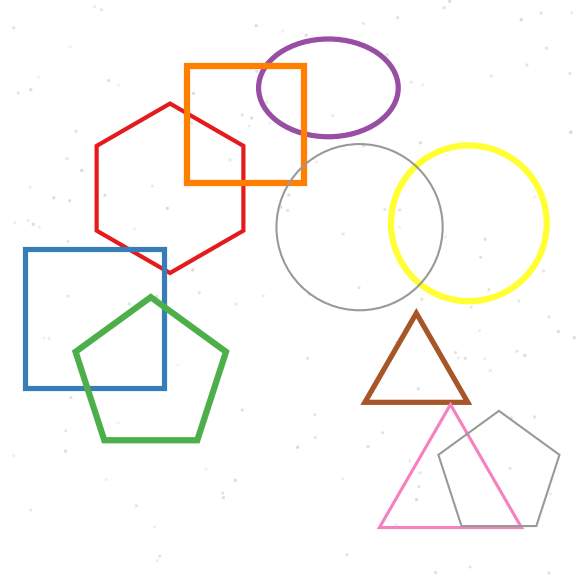[{"shape": "hexagon", "thickness": 2, "radius": 0.73, "center": [0.294, 0.673]}, {"shape": "square", "thickness": 2.5, "radius": 0.6, "center": [0.163, 0.448]}, {"shape": "pentagon", "thickness": 3, "radius": 0.68, "center": [0.261, 0.348]}, {"shape": "oval", "thickness": 2.5, "radius": 0.6, "center": [0.569, 0.847]}, {"shape": "square", "thickness": 3, "radius": 0.51, "center": [0.425, 0.783]}, {"shape": "circle", "thickness": 3, "radius": 0.67, "center": [0.812, 0.612]}, {"shape": "triangle", "thickness": 2.5, "radius": 0.51, "center": [0.721, 0.354]}, {"shape": "triangle", "thickness": 1.5, "radius": 0.71, "center": [0.78, 0.157]}, {"shape": "pentagon", "thickness": 1, "radius": 0.55, "center": [0.864, 0.177]}, {"shape": "circle", "thickness": 1, "radius": 0.72, "center": [0.623, 0.606]}]